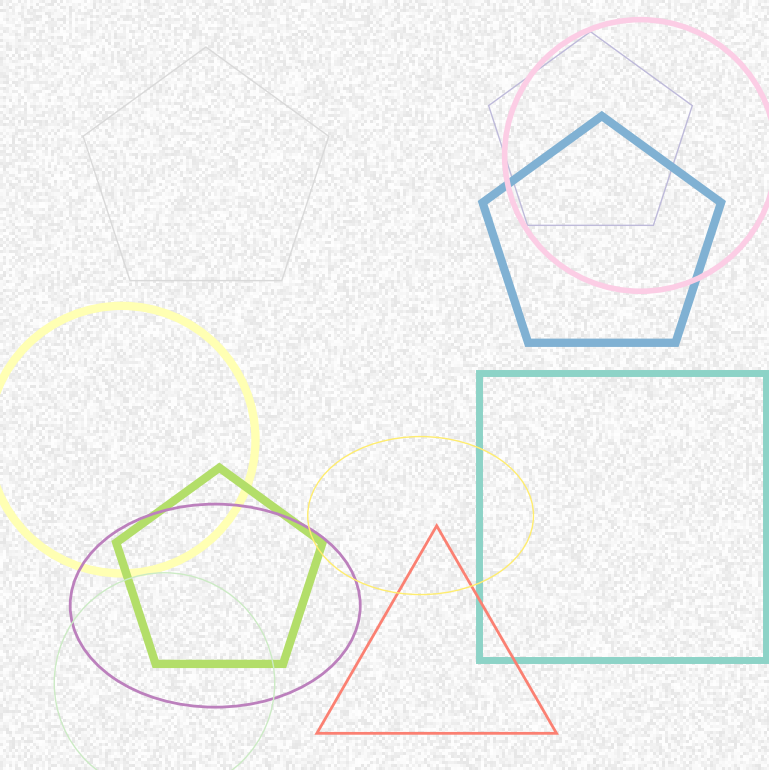[{"shape": "square", "thickness": 2.5, "radius": 0.93, "center": [0.809, 0.329]}, {"shape": "circle", "thickness": 3, "radius": 0.87, "center": [0.158, 0.429]}, {"shape": "pentagon", "thickness": 0.5, "radius": 0.7, "center": [0.767, 0.82]}, {"shape": "triangle", "thickness": 1, "radius": 0.9, "center": [0.567, 0.137]}, {"shape": "pentagon", "thickness": 3, "radius": 0.81, "center": [0.782, 0.687]}, {"shape": "pentagon", "thickness": 3, "radius": 0.7, "center": [0.285, 0.252]}, {"shape": "circle", "thickness": 2, "radius": 0.88, "center": [0.832, 0.798]}, {"shape": "pentagon", "thickness": 0.5, "radius": 0.84, "center": [0.267, 0.771]}, {"shape": "oval", "thickness": 1, "radius": 0.94, "center": [0.279, 0.213]}, {"shape": "circle", "thickness": 0.5, "radius": 0.72, "center": [0.214, 0.113]}, {"shape": "oval", "thickness": 0.5, "radius": 0.73, "center": [0.546, 0.33]}]